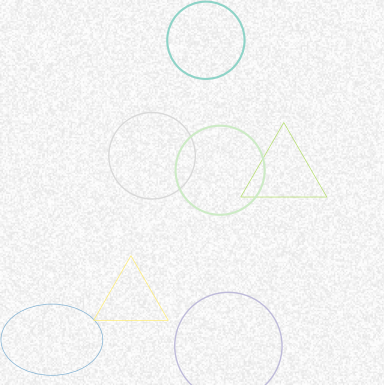[{"shape": "circle", "thickness": 1.5, "radius": 0.5, "center": [0.535, 0.895]}, {"shape": "circle", "thickness": 1, "radius": 0.7, "center": [0.593, 0.101]}, {"shape": "oval", "thickness": 0.5, "radius": 0.66, "center": [0.135, 0.118]}, {"shape": "triangle", "thickness": 0.5, "radius": 0.65, "center": [0.737, 0.553]}, {"shape": "circle", "thickness": 1, "radius": 0.56, "center": [0.395, 0.596]}, {"shape": "circle", "thickness": 1.5, "radius": 0.58, "center": [0.572, 0.558]}, {"shape": "triangle", "thickness": 0.5, "radius": 0.56, "center": [0.34, 0.224]}]